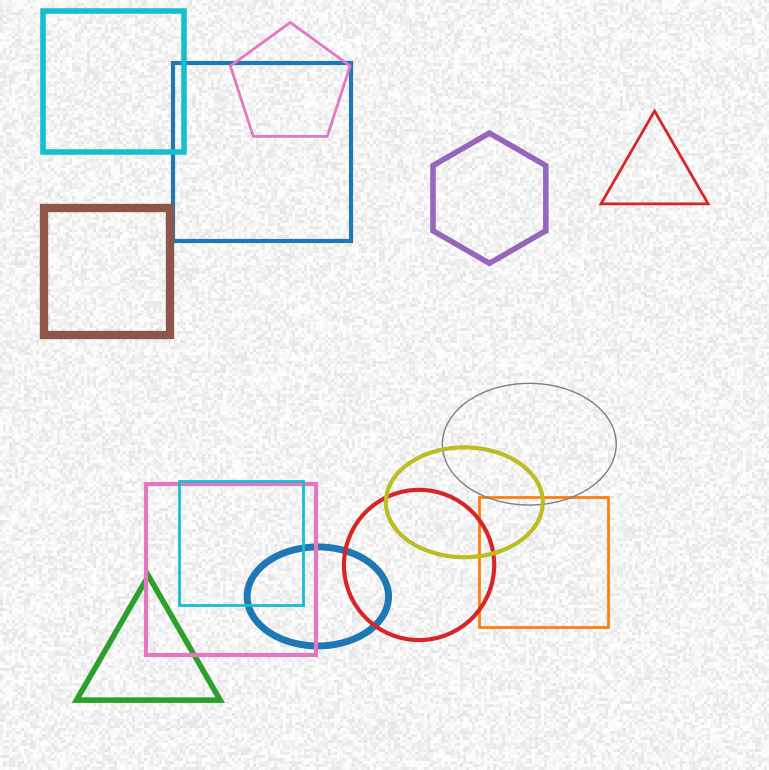[{"shape": "oval", "thickness": 2.5, "radius": 0.46, "center": [0.413, 0.225]}, {"shape": "square", "thickness": 1.5, "radius": 0.58, "center": [0.34, 0.802]}, {"shape": "square", "thickness": 1, "radius": 0.42, "center": [0.706, 0.27]}, {"shape": "triangle", "thickness": 2, "radius": 0.54, "center": [0.193, 0.145]}, {"shape": "triangle", "thickness": 1, "radius": 0.4, "center": [0.85, 0.775]}, {"shape": "circle", "thickness": 1.5, "radius": 0.49, "center": [0.544, 0.266]}, {"shape": "hexagon", "thickness": 2, "radius": 0.42, "center": [0.636, 0.743]}, {"shape": "square", "thickness": 3, "radius": 0.41, "center": [0.138, 0.647]}, {"shape": "pentagon", "thickness": 1, "radius": 0.41, "center": [0.377, 0.889]}, {"shape": "square", "thickness": 1.5, "radius": 0.55, "center": [0.3, 0.26]}, {"shape": "oval", "thickness": 0.5, "radius": 0.56, "center": [0.687, 0.423]}, {"shape": "oval", "thickness": 1.5, "radius": 0.51, "center": [0.603, 0.348]}, {"shape": "square", "thickness": 2, "radius": 0.46, "center": [0.148, 0.894]}, {"shape": "square", "thickness": 1, "radius": 0.4, "center": [0.313, 0.295]}]